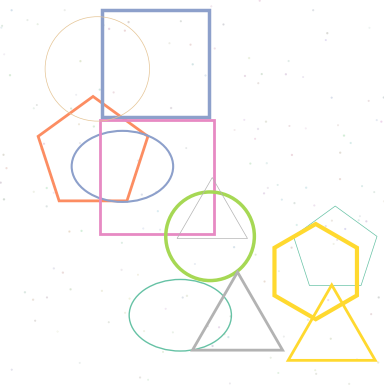[{"shape": "oval", "thickness": 1, "radius": 0.66, "center": [0.468, 0.181]}, {"shape": "pentagon", "thickness": 0.5, "radius": 0.57, "center": [0.871, 0.351]}, {"shape": "pentagon", "thickness": 2, "radius": 0.75, "center": [0.242, 0.6]}, {"shape": "square", "thickness": 2.5, "radius": 0.69, "center": [0.404, 0.835]}, {"shape": "oval", "thickness": 1.5, "radius": 0.66, "center": [0.318, 0.568]}, {"shape": "square", "thickness": 2, "radius": 0.74, "center": [0.408, 0.541]}, {"shape": "circle", "thickness": 2.5, "radius": 0.58, "center": [0.546, 0.386]}, {"shape": "triangle", "thickness": 2, "radius": 0.65, "center": [0.862, 0.129]}, {"shape": "hexagon", "thickness": 3, "radius": 0.62, "center": [0.82, 0.295]}, {"shape": "circle", "thickness": 0.5, "radius": 0.68, "center": [0.253, 0.821]}, {"shape": "triangle", "thickness": 0.5, "radius": 0.53, "center": [0.551, 0.433]}, {"shape": "triangle", "thickness": 2, "radius": 0.68, "center": [0.617, 0.158]}]